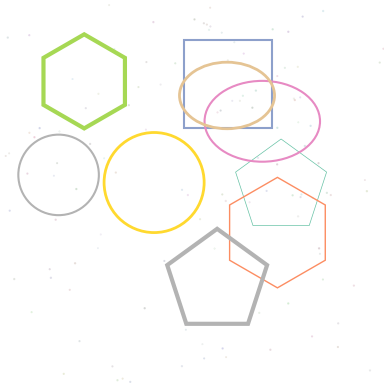[{"shape": "pentagon", "thickness": 0.5, "radius": 0.62, "center": [0.73, 0.515]}, {"shape": "hexagon", "thickness": 1, "radius": 0.72, "center": [0.721, 0.396]}, {"shape": "square", "thickness": 1.5, "radius": 0.57, "center": [0.593, 0.782]}, {"shape": "oval", "thickness": 1.5, "radius": 0.75, "center": [0.681, 0.685]}, {"shape": "hexagon", "thickness": 3, "radius": 0.61, "center": [0.219, 0.789]}, {"shape": "circle", "thickness": 2, "radius": 0.65, "center": [0.4, 0.526]}, {"shape": "oval", "thickness": 2, "radius": 0.62, "center": [0.59, 0.752]}, {"shape": "circle", "thickness": 1.5, "radius": 0.52, "center": [0.152, 0.546]}, {"shape": "pentagon", "thickness": 3, "radius": 0.68, "center": [0.564, 0.269]}]